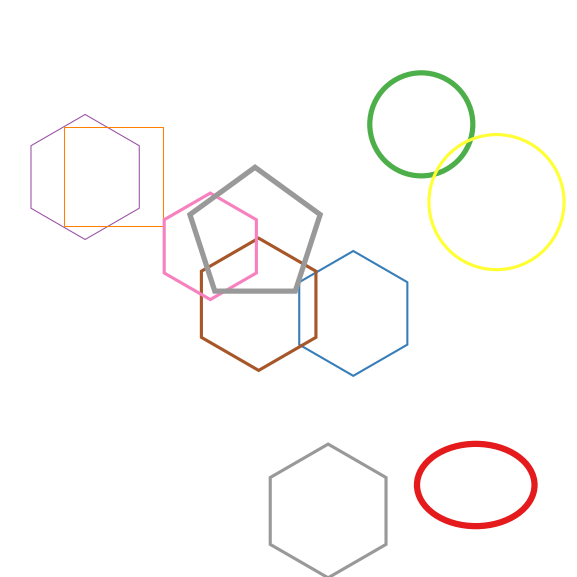[{"shape": "oval", "thickness": 3, "radius": 0.51, "center": [0.824, 0.159]}, {"shape": "hexagon", "thickness": 1, "radius": 0.54, "center": [0.612, 0.456]}, {"shape": "circle", "thickness": 2.5, "radius": 0.45, "center": [0.73, 0.784]}, {"shape": "hexagon", "thickness": 0.5, "radius": 0.54, "center": [0.147, 0.693]}, {"shape": "square", "thickness": 0.5, "radius": 0.43, "center": [0.196, 0.693]}, {"shape": "circle", "thickness": 1.5, "radius": 0.58, "center": [0.86, 0.649]}, {"shape": "hexagon", "thickness": 1.5, "radius": 0.57, "center": [0.448, 0.472]}, {"shape": "hexagon", "thickness": 1.5, "radius": 0.46, "center": [0.364, 0.573]}, {"shape": "hexagon", "thickness": 1.5, "radius": 0.58, "center": [0.568, 0.114]}, {"shape": "pentagon", "thickness": 2.5, "radius": 0.59, "center": [0.442, 0.591]}]